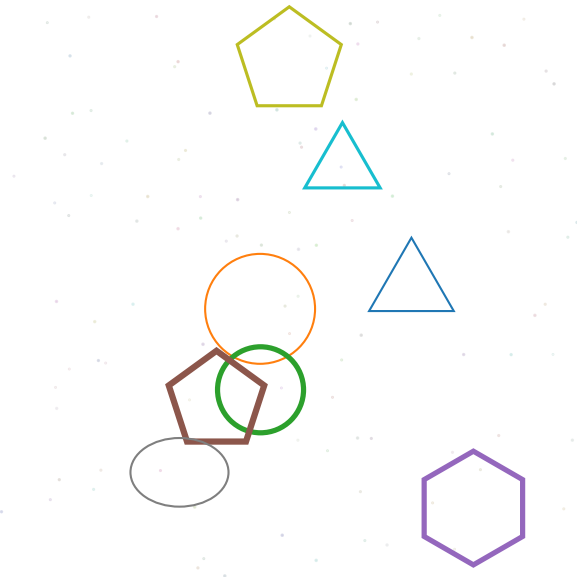[{"shape": "triangle", "thickness": 1, "radius": 0.42, "center": [0.712, 0.503]}, {"shape": "circle", "thickness": 1, "radius": 0.48, "center": [0.45, 0.464]}, {"shape": "circle", "thickness": 2.5, "radius": 0.37, "center": [0.451, 0.324]}, {"shape": "hexagon", "thickness": 2.5, "radius": 0.49, "center": [0.82, 0.119]}, {"shape": "pentagon", "thickness": 3, "radius": 0.43, "center": [0.375, 0.305]}, {"shape": "oval", "thickness": 1, "radius": 0.42, "center": [0.311, 0.181]}, {"shape": "pentagon", "thickness": 1.5, "radius": 0.47, "center": [0.501, 0.893]}, {"shape": "triangle", "thickness": 1.5, "radius": 0.38, "center": [0.593, 0.711]}]